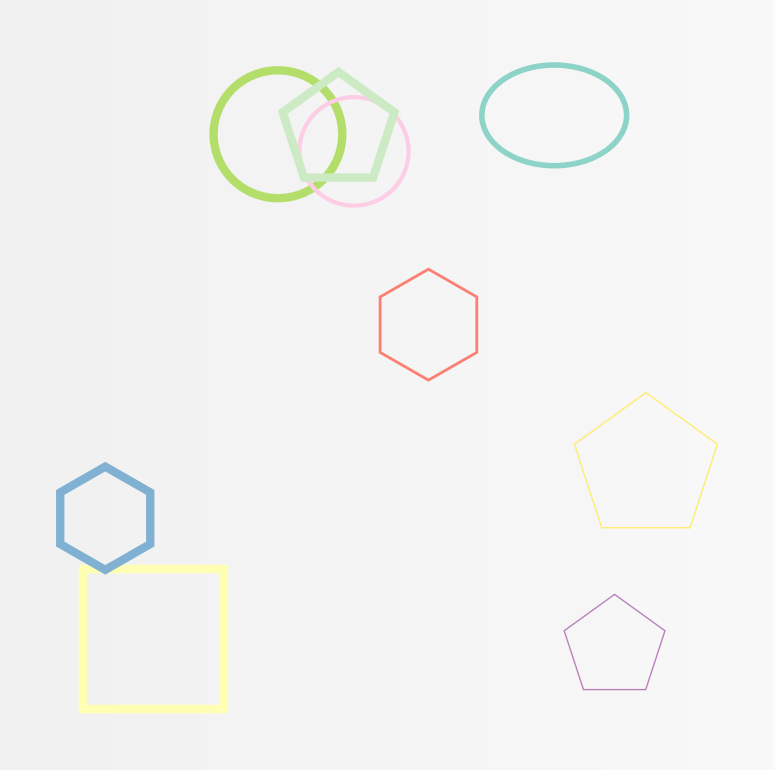[{"shape": "oval", "thickness": 2, "radius": 0.47, "center": [0.715, 0.85]}, {"shape": "square", "thickness": 3, "radius": 0.45, "center": [0.198, 0.17]}, {"shape": "hexagon", "thickness": 1, "radius": 0.36, "center": [0.553, 0.578]}, {"shape": "hexagon", "thickness": 3, "radius": 0.34, "center": [0.136, 0.327]}, {"shape": "circle", "thickness": 3, "radius": 0.42, "center": [0.359, 0.826]}, {"shape": "circle", "thickness": 1.5, "radius": 0.35, "center": [0.457, 0.803]}, {"shape": "pentagon", "thickness": 0.5, "radius": 0.34, "center": [0.793, 0.16]}, {"shape": "pentagon", "thickness": 3, "radius": 0.38, "center": [0.437, 0.831]}, {"shape": "pentagon", "thickness": 0.5, "radius": 0.48, "center": [0.833, 0.393]}]